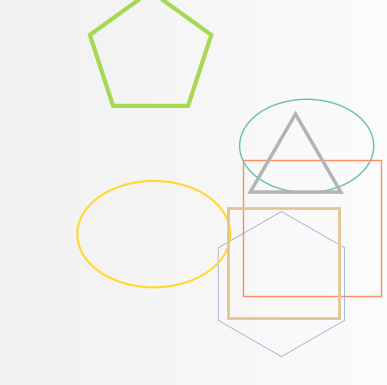[{"shape": "oval", "thickness": 1, "radius": 0.87, "center": [0.791, 0.621]}, {"shape": "square", "thickness": 1, "radius": 0.89, "center": [0.805, 0.408]}, {"shape": "hexagon", "thickness": 0.5, "radius": 0.94, "center": [0.726, 0.262]}, {"shape": "pentagon", "thickness": 3, "radius": 0.82, "center": [0.389, 0.858]}, {"shape": "oval", "thickness": 1.5, "radius": 0.99, "center": [0.397, 0.392]}, {"shape": "square", "thickness": 2, "radius": 0.72, "center": [0.732, 0.318]}, {"shape": "triangle", "thickness": 2.5, "radius": 0.67, "center": [0.763, 0.569]}]